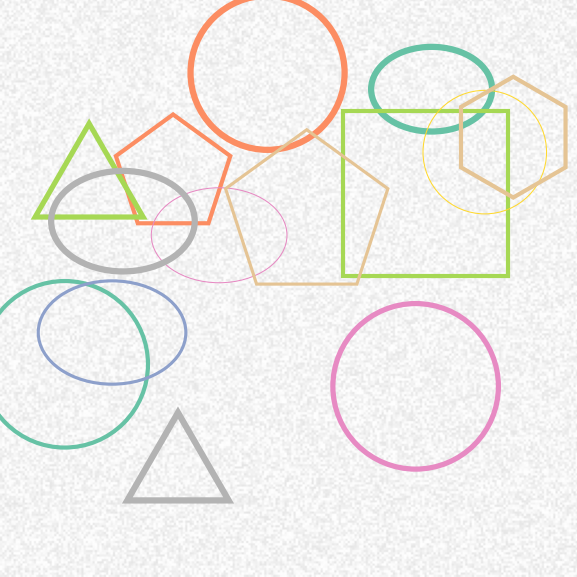[{"shape": "circle", "thickness": 2, "radius": 0.72, "center": [0.112, 0.368]}, {"shape": "oval", "thickness": 3, "radius": 0.52, "center": [0.747, 0.845]}, {"shape": "pentagon", "thickness": 2, "radius": 0.52, "center": [0.3, 0.697]}, {"shape": "circle", "thickness": 3, "radius": 0.67, "center": [0.463, 0.873]}, {"shape": "oval", "thickness": 1.5, "radius": 0.64, "center": [0.194, 0.423]}, {"shape": "circle", "thickness": 2.5, "radius": 0.72, "center": [0.72, 0.33]}, {"shape": "oval", "thickness": 0.5, "radius": 0.59, "center": [0.379, 0.592]}, {"shape": "triangle", "thickness": 2.5, "radius": 0.54, "center": [0.154, 0.677]}, {"shape": "square", "thickness": 2, "radius": 0.72, "center": [0.737, 0.664]}, {"shape": "circle", "thickness": 0.5, "radius": 0.53, "center": [0.839, 0.736]}, {"shape": "pentagon", "thickness": 1.5, "radius": 0.74, "center": [0.531, 0.627]}, {"shape": "hexagon", "thickness": 2, "radius": 0.52, "center": [0.889, 0.762]}, {"shape": "oval", "thickness": 3, "radius": 0.62, "center": [0.213, 0.616]}, {"shape": "triangle", "thickness": 3, "radius": 0.51, "center": [0.308, 0.183]}]